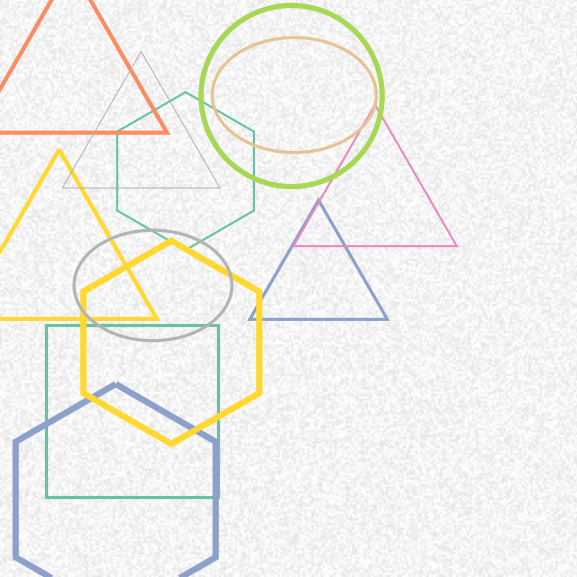[{"shape": "hexagon", "thickness": 1, "radius": 0.68, "center": [0.321, 0.703]}, {"shape": "square", "thickness": 1.5, "radius": 0.74, "center": [0.229, 0.288]}, {"shape": "triangle", "thickness": 2, "radius": 0.96, "center": [0.123, 0.865]}, {"shape": "hexagon", "thickness": 3, "radius": 1.0, "center": [0.2, 0.134]}, {"shape": "triangle", "thickness": 1.5, "radius": 0.69, "center": [0.552, 0.515]}, {"shape": "triangle", "thickness": 1, "radius": 0.82, "center": [0.649, 0.655]}, {"shape": "circle", "thickness": 2.5, "radius": 0.78, "center": [0.505, 0.833]}, {"shape": "triangle", "thickness": 2, "radius": 0.98, "center": [0.102, 0.545]}, {"shape": "hexagon", "thickness": 3, "radius": 0.88, "center": [0.297, 0.406]}, {"shape": "oval", "thickness": 1.5, "radius": 0.71, "center": [0.51, 0.835]}, {"shape": "triangle", "thickness": 0.5, "radius": 0.79, "center": [0.244, 0.752]}, {"shape": "oval", "thickness": 1.5, "radius": 0.68, "center": [0.265, 0.505]}]